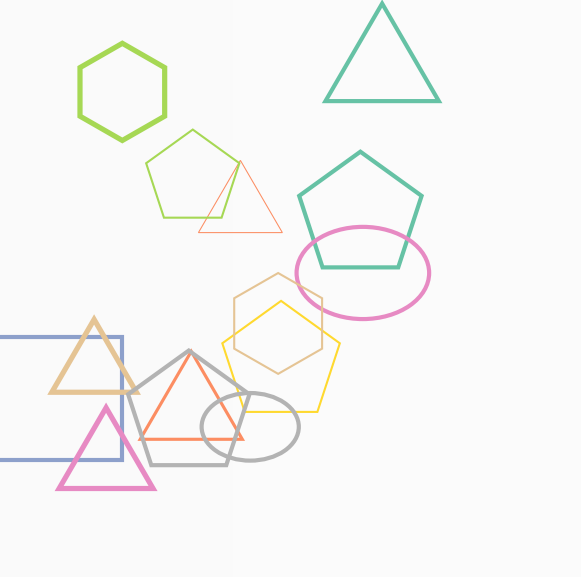[{"shape": "pentagon", "thickness": 2, "radius": 0.55, "center": [0.62, 0.626]}, {"shape": "triangle", "thickness": 2, "radius": 0.56, "center": [0.657, 0.88]}, {"shape": "triangle", "thickness": 0.5, "radius": 0.42, "center": [0.414, 0.638]}, {"shape": "triangle", "thickness": 1.5, "radius": 0.51, "center": [0.329, 0.289]}, {"shape": "square", "thickness": 2, "radius": 0.53, "center": [0.104, 0.308]}, {"shape": "triangle", "thickness": 2.5, "radius": 0.47, "center": [0.183, 0.2]}, {"shape": "oval", "thickness": 2, "radius": 0.57, "center": [0.624, 0.526]}, {"shape": "hexagon", "thickness": 2.5, "radius": 0.42, "center": [0.21, 0.84]}, {"shape": "pentagon", "thickness": 1, "radius": 0.42, "center": [0.332, 0.69]}, {"shape": "pentagon", "thickness": 1, "radius": 0.53, "center": [0.484, 0.372]}, {"shape": "triangle", "thickness": 2.5, "radius": 0.42, "center": [0.162, 0.362]}, {"shape": "hexagon", "thickness": 1, "radius": 0.44, "center": [0.479, 0.439]}, {"shape": "oval", "thickness": 2, "radius": 0.42, "center": [0.43, 0.26]}, {"shape": "pentagon", "thickness": 2, "radius": 0.55, "center": [0.325, 0.282]}]